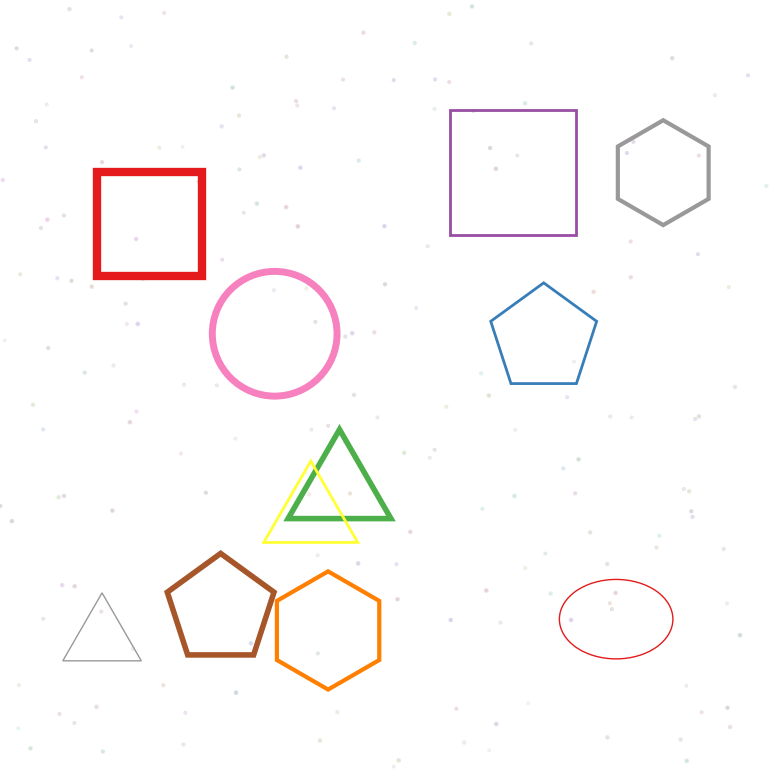[{"shape": "square", "thickness": 3, "radius": 0.34, "center": [0.194, 0.709]}, {"shape": "oval", "thickness": 0.5, "radius": 0.37, "center": [0.8, 0.196]}, {"shape": "pentagon", "thickness": 1, "radius": 0.36, "center": [0.706, 0.56]}, {"shape": "triangle", "thickness": 2, "radius": 0.39, "center": [0.441, 0.365]}, {"shape": "square", "thickness": 1, "radius": 0.41, "center": [0.666, 0.776]}, {"shape": "hexagon", "thickness": 1.5, "radius": 0.38, "center": [0.426, 0.181]}, {"shape": "triangle", "thickness": 1, "radius": 0.35, "center": [0.404, 0.331]}, {"shape": "pentagon", "thickness": 2, "radius": 0.36, "center": [0.287, 0.208]}, {"shape": "circle", "thickness": 2.5, "radius": 0.4, "center": [0.357, 0.567]}, {"shape": "triangle", "thickness": 0.5, "radius": 0.29, "center": [0.133, 0.171]}, {"shape": "hexagon", "thickness": 1.5, "radius": 0.34, "center": [0.861, 0.776]}]